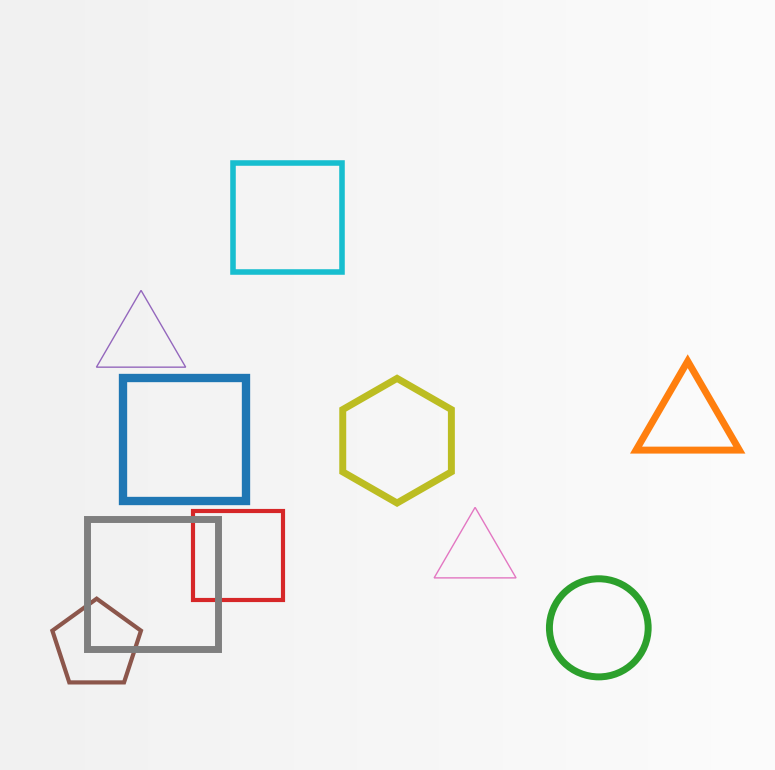[{"shape": "square", "thickness": 3, "radius": 0.4, "center": [0.238, 0.429]}, {"shape": "triangle", "thickness": 2.5, "radius": 0.38, "center": [0.887, 0.454]}, {"shape": "circle", "thickness": 2.5, "radius": 0.32, "center": [0.773, 0.185]}, {"shape": "square", "thickness": 1.5, "radius": 0.29, "center": [0.307, 0.279]}, {"shape": "triangle", "thickness": 0.5, "radius": 0.33, "center": [0.182, 0.556]}, {"shape": "pentagon", "thickness": 1.5, "radius": 0.3, "center": [0.125, 0.162]}, {"shape": "triangle", "thickness": 0.5, "radius": 0.31, "center": [0.613, 0.28]}, {"shape": "square", "thickness": 2.5, "radius": 0.42, "center": [0.197, 0.241]}, {"shape": "hexagon", "thickness": 2.5, "radius": 0.4, "center": [0.512, 0.428]}, {"shape": "square", "thickness": 2, "radius": 0.35, "center": [0.371, 0.717]}]